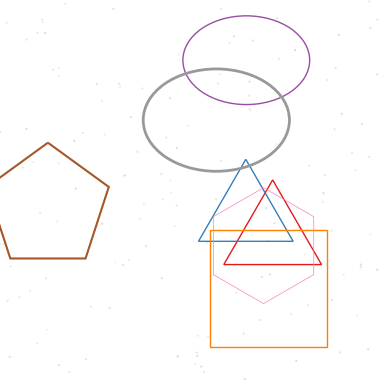[{"shape": "triangle", "thickness": 1, "radius": 0.73, "center": [0.708, 0.386]}, {"shape": "triangle", "thickness": 1, "radius": 0.71, "center": [0.639, 0.444]}, {"shape": "oval", "thickness": 1, "radius": 0.82, "center": [0.64, 0.844]}, {"shape": "square", "thickness": 1, "radius": 0.76, "center": [0.697, 0.251]}, {"shape": "pentagon", "thickness": 1.5, "radius": 0.83, "center": [0.124, 0.463]}, {"shape": "hexagon", "thickness": 0.5, "radius": 0.75, "center": [0.685, 0.362]}, {"shape": "oval", "thickness": 2, "radius": 0.95, "center": [0.562, 0.688]}]